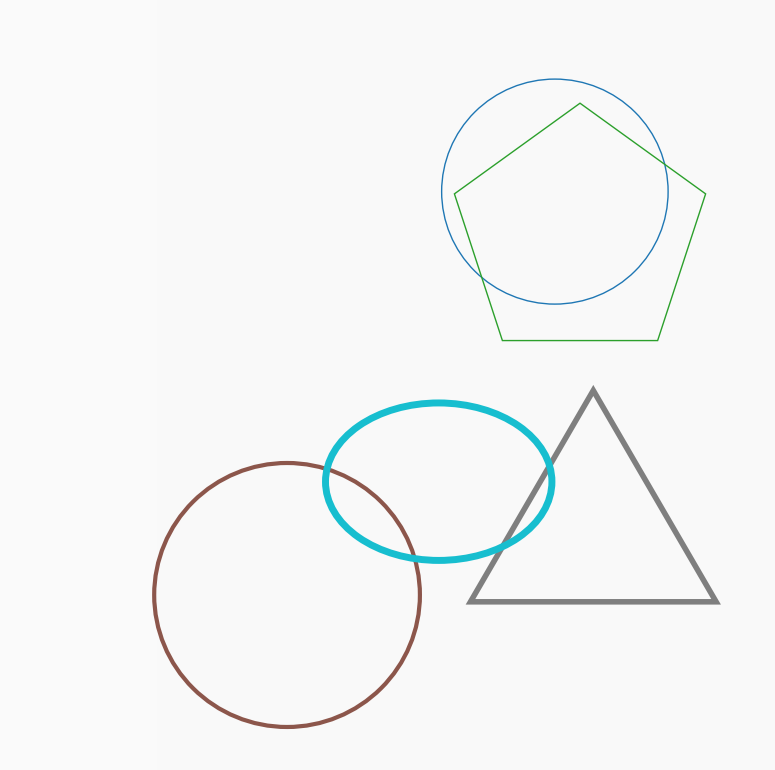[{"shape": "circle", "thickness": 0.5, "radius": 0.73, "center": [0.716, 0.751]}, {"shape": "pentagon", "thickness": 0.5, "radius": 0.85, "center": [0.748, 0.696]}, {"shape": "circle", "thickness": 1.5, "radius": 0.86, "center": [0.37, 0.227]}, {"shape": "triangle", "thickness": 2, "radius": 0.91, "center": [0.766, 0.31]}, {"shape": "oval", "thickness": 2.5, "radius": 0.73, "center": [0.566, 0.374]}]